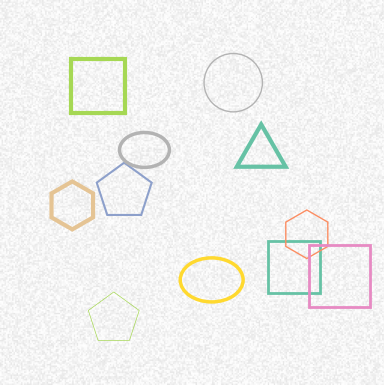[{"shape": "triangle", "thickness": 3, "radius": 0.37, "center": [0.678, 0.604]}, {"shape": "square", "thickness": 2, "radius": 0.34, "center": [0.763, 0.307]}, {"shape": "hexagon", "thickness": 1, "radius": 0.32, "center": [0.797, 0.392]}, {"shape": "pentagon", "thickness": 1.5, "radius": 0.38, "center": [0.323, 0.502]}, {"shape": "square", "thickness": 2, "radius": 0.4, "center": [0.882, 0.283]}, {"shape": "square", "thickness": 3, "radius": 0.35, "center": [0.254, 0.777]}, {"shape": "pentagon", "thickness": 0.5, "radius": 0.35, "center": [0.296, 0.172]}, {"shape": "oval", "thickness": 2.5, "radius": 0.41, "center": [0.55, 0.273]}, {"shape": "hexagon", "thickness": 3, "radius": 0.31, "center": [0.188, 0.466]}, {"shape": "oval", "thickness": 2.5, "radius": 0.32, "center": [0.375, 0.611]}, {"shape": "circle", "thickness": 1, "radius": 0.38, "center": [0.606, 0.785]}]